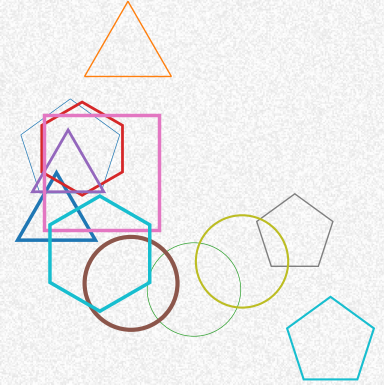[{"shape": "pentagon", "thickness": 0.5, "radius": 0.68, "center": [0.183, 0.608]}, {"shape": "triangle", "thickness": 2.5, "radius": 0.58, "center": [0.147, 0.435]}, {"shape": "triangle", "thickness": 1, "radius": 0.65, "center": [0.332, 0.866]}, {"shape": "circle", "thickness": 0.5, "radius": 0.61, "center": [0.504, 0.248]}, {"shape": "hexagon", "thickness": 2, "radius": 0.61, "center": [0.213, 0.614]}, {"shape": "triangle", "thickness": 2, "radius": 0.53, "center": [0.177, 0.555]}, {"shape": "circle", "thickness": 3, "radius": 0.6, "center": [0.34, 0.264]}, {"shape": "square", "thickness": 2.5, "radius": 0.75, "center": [0.264, 0.552]}, {"shape": "pentagon", "thickness": 1, "radius": 0.52, "center": [0.766, 0.392]}, {"shape": "circle", "thickness": 1.5, "radius": 0.6, "center": [0.629, 0.321]}, {"shape": "pentagon", "thickness": 1.5, "radius": 0.59, "center": [0.858, 0.11]}, {"shape": "hexagon", "thickness": 2.5, "radius": 0.75, "center": [0.259, 0.341]}]